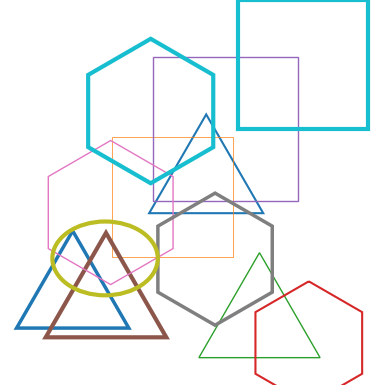[{"shape": "triangle", "thickness": 2.5, "radius": 0.84, "center": [0.189, 0.232]}, {"shape": "triangle", "thickness": 1.5, "radius": 0.86, "center": [0.536, 0.532]}, {"shape": "square", "thickness": 0.5, "radius": 0.78, "center": [0.448, 0.488]}, {"shape": "triangle", "thickness": 1, "radius": 0.91, "center": [0.674, 0.162]}, {"shape": "hexagon", "thickness": 1.5, "radius": 0.8, "center": [0.802, 0.109]}, {"shape": "square", "thickness": 1, "radius": 0.94, "center": [0.586, 0.665]}, {"shape": "triangle", "thickness": 3, "radius": 0.9, "center": [0.275, 0.214]}, {"shape": "hexagon", "thickness": 1, "radius": 0.94, "center": [0.287, 0.448]}, {"shape": "hexagon", "thickness": 2.5, "radius": 0.86, "center": [0.559, 0.327]}, {"shape": "oval", "thickness": 3, "radius": 0.68, "center": [0.273, 0.329]}, {"shape": "hexagon", "thickness": 3, "radius": 0.94, "center": [0.391, 0.712]}, {"shape": "square", "thickness": 3, "radius": 0.84, "center": [0.787, 0.832]}]